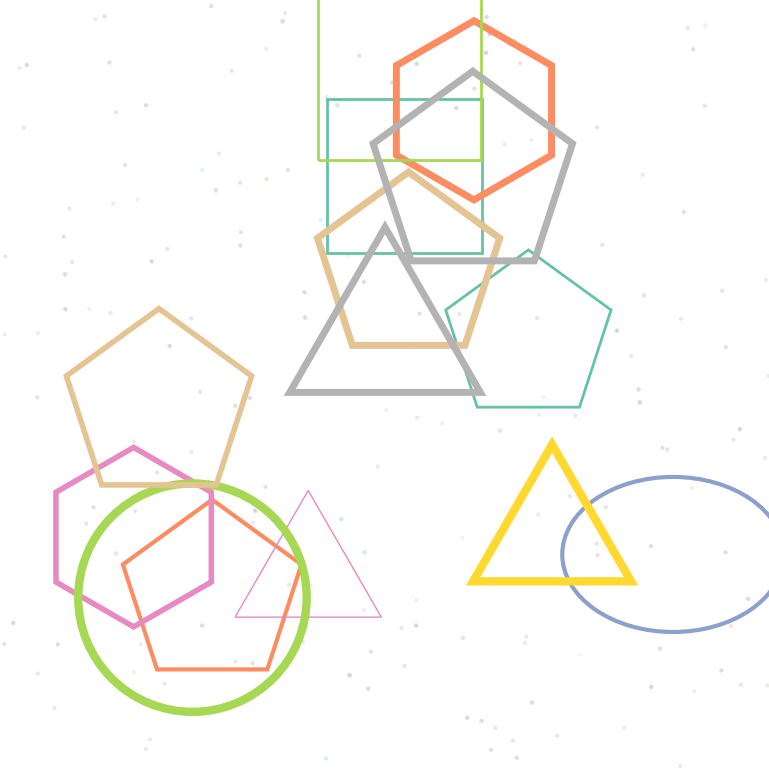[{"shape": "pentagon", "thickness": 1, "radius": 0.56, "center": [0.686, 0.563]}, {"shape": "square", "thickness": 1, "radius": 0.5, "center": [0.525, 0.772]}, {"shape": "hexagon", "thickness": 2.5, "radius": 0.58, "center": [0.616, 0.857]}, {"shape": "pentagon", "thickness": 1.5, "radius": 0.61, "center": [0.276, 0.229]}, {"shape": "oval", "thickness": 1.5, "radius": 0.72, "center": [0.874, 0.28]}, {"shape": "triangle", "thickness": 0.5, "radius": 0.55, "center": [0.4, 0.253]}, {"shape": "hexagon", "thickness": 2, "radius": 0.58, "center": [0.174, 0.302]}, {"shape": "circle", "thickness": 3, "radius": 0.74, "center": [0.25, 0.224]}, {"shape": "square", "thickness": 1, "radius": 0.53, "center": [0.518, 0.898]}, {"shape": "triangle", "thickness": 3, "radius": 0.59, "center": [0.717, 0.304]}, {"shape": "pentagon", "thickness": 2, "radius": 0.63, "center": [0.206, 0.473]}, {"shape": "pentagon", "thickness": 2.5, "radius": 0.62, "center": [0.531, 0.652]}, {"shape": "pentagon", "thickness": 2.5, "radius": 0.68, "center": [0.614, 0.771]}, {"shape": "triangle", "thickness": 2.5, "radius": 0.71, "center": [0.5, 0.562]}]